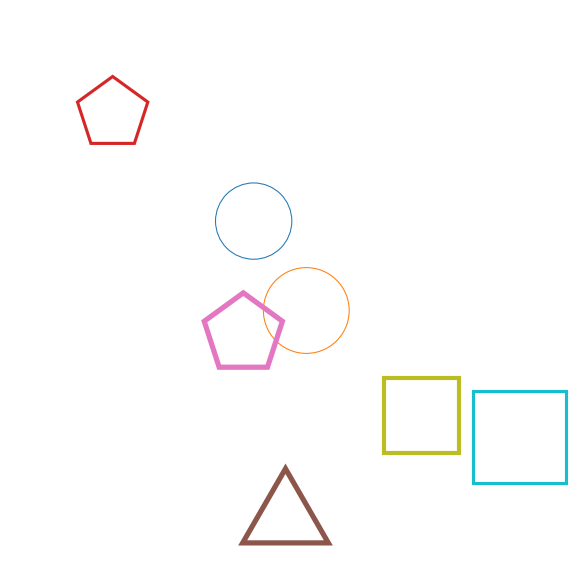[{"shape": "circle", "thickness": 0.5, "radius": 0.33, "center": [0.439, 0.616]}, {"shape": "circle", "thickness": 0.5, "radius": 0.37, "center": [0.53, 0.461]}, {"shape": "pentagon", "thickness": 1.5, "radius": 0.32, "center": [0.195, 0.803]}, {"shape": "triangle", "thickness": 2.5, "radius": 0.43, "center": [0.494, 0.102]}, {"shape": "pentagon", "thickness": 2.5, "radius": 0.36, "center": [0.421, 0.421]}, {"shape": "square", "thickness": 2, "radius": 0.33, "center": [0.729, 0.28]}, {"shape": "square", "thickness": 1.5, "radius": 0.4, "center": [0.9, 0.243]}]